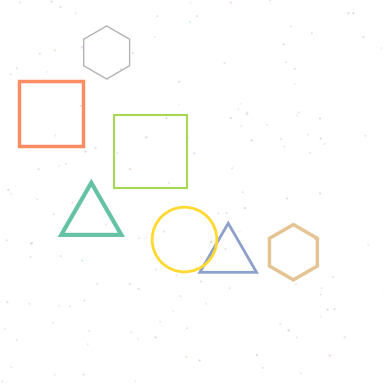[{"shape": "triangle", "thickness": 3, "radius": 0.45, "center": [0.237, 0.435]}, {"shape": "square", "thickness": 2.5, "radius": 0.42, "center": [0.132, 0.706]}, {"shape": "triangle", "thickness": 2, "radius": 0.42, "center": [0.593, 0.335]}, {"shape": "square", "thickness": 1.5, "radius": 0.47, "center": [0.391, 0.606]}, {"shape": "circle", "thickness": 2, "radius": 0.42, "center": [0.479, 0.378]}, {"shape": "hexagon", "thickness": 2.5, "radius": 0.36, "center": [0.762, 0.345]}, {"shape": "hexagon", "thickness": 1, "radius": 0.34, "center": [0.277, 0.864]}]